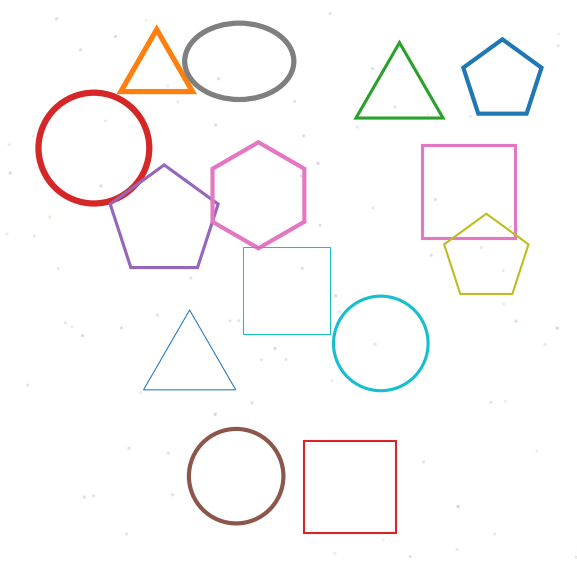[{"shape": "triangle", "thickness": 0.5, "radius": 0.46, "center": [0.328, 0.37]}, {"shape": "pentagon", "thickness": 2, "radius": 0.36, "center": [0.87, 0.86]}, {"shape": "triangle", "thickness": 2.5, "radius": 0.36, "center": [0.271, 0.876]}, {"shape": "triangle", "thickness": 1.5, "radius": 0.44, "center": [0.692, 0.838]}, {"shape": "circle", "thickness": 3, "radius": 0.48, "center": [0.163, 0.743]}, {"shape": "square", "thickness": 1, "radius": 0.4, "center": [0.605, 0.155]}, {"shape": "pentagon", "thickness": 1.5, "radius": 0.49, "center": [0.284, 0.615]}, {"shape": "circle", "thickness": 2, "radius": 0.41, "center": [0.409, 0.175]}, {"shape": "hexagon", "thickness": 2, "radius": 0.46, "center": [0.448, 0.661]}, {"shape": "square", "thickness": 1.5, "radius": 0.4, "center": [0.812, 0.668]}, {"shape": "oval", "thickness": 2.5, "radius": 0.47, "center": [0.414, 0.893]}, {"shape": "pentagon", "thickness": 1, "radius": 0.38, "center": [0.842, 0.552]}, {"shape": "circle", "thickness": 1.5, "radius": 0.41, "center": [0.659, 0.404]}, {"shape": "square", "thickness": 0.5, "radius": 0.38, "center": [0.496, 0.496]}]